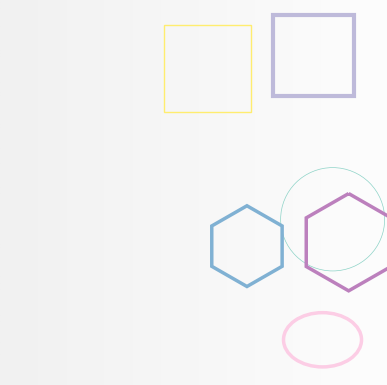[{"shape": "circle", "thickness": 0.5, "radius": 0.67, "center": [0.858, 0.43]}, {"shape": "square", "thickness": 3, "radius": 0.52, "center": [0.81, 0.856]}, {"shape": "hexagon", "thickness": 2.5, "radius": 0.52, "center": [0.637, 0.361]}, {"shape": "oval", "thickness": 2.5, "radius": 0.5, "center": [0.832, 0.117]}, {"shape": "hexagon", "thickness": 2.5, "radius": 0.63, "center": [0.9, 0.371]}, {"shape": "square", "thickness": 1, "radius": 0.56, "center": [0.536, 0.822]}]